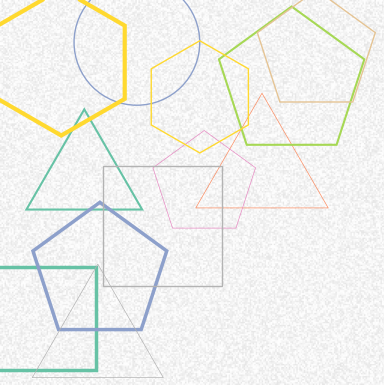[{"shape": "triangle", "thickness": 1.5, "radius": 0.87, "center": [0.219, 0.542]}, {"shape": "square", "thickness": 2.5, "radius": 0.67, "center": [0.115, 0.172]}, {"shape": "triangle", "thickness": 0.5, "radius": 0.99, "center": [0.68, 0.559]}, {"shape": "pentagon", "thickness": 2.5, "radius": 0.91, "center": [0.259, 0.292]}, {"shape": "circle", "thickness": 1, "radius": 0.82, "center": [0.356, 0.89]}, {"shape": "pentagon", "thickness": 0.5, "radius": 0.7, "center": [0.531, 0.521]}, {"shape": "pentagon", "thickness": 1.5, "radius": 0.99, "center": [0.758, 0.785]}, {"shape": "hexagon", "thickness": 1, "radius": 0.73, "center": [0.519, 0.748]}, {"shape": "hexagon", "thickness": 3, "radius": 0.95, "center": [0.159, 0.838]}, {"shape": "pentagon", "thickness": 1, "radius": 0.81, "center": [0.822, 0.865]}, {"shape": "square", "thickness": 1, "radius": 0.78, "center": [0.422, 0.413]}, {"shape": "triangle", "thickness": 0.5, "radius": 0.98, "center": [0.254, 0.117]}]